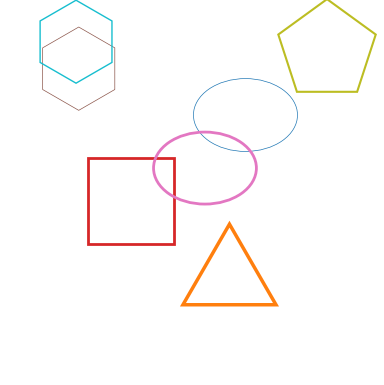[{"shape": "oval", "thickness": 0.5, "radius": 0.68, "center": [0.638, 0.701]}, {"shape": "triangle", "thickness": 2.5, "radius": 0.7, "center": [0.596, 0.278]}, {"shape": "square", "thickness": 2, "radius": 0.56, "center": [0.34, 0.478]}, {"shape": "hexagon", "thickness": 0.5, "radius": 0.54, "center": [0.204, 0.822]}, {"shape": "oval", "thickness": 2, "radius": 0.67, "center": [0.532, 0.563]}, {"shape": "pentagon", "thickness": 1.5, "radius": 0.67, "center": [0.849, 0.869]}, {"shape": "hexagon", "thickness": 1, "radius": 0.54, "center": [0.197, 0.892]}]